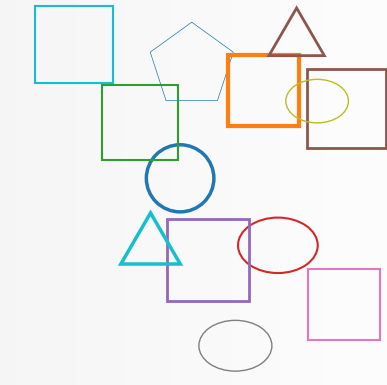[{"shape": "pentagon", "thickness": 0.5, "radius": 0.56, "center": [0.495, 0.83]}, {"shape": "circle", "thickness": 2.5, "radius": 0.44, "center": [0.465, 0.537]}, {"shape": "square", "thickness": 3, "radius": 0.46, "center": [0.679, 0.765]}, {"shape": "square", "thickness": 1.5, "radius": 0.49, "center": [0.36, 0.682]}, {"shape": "oval", "thickness": 1.5, "radius": 0.51, "center": [0.717, 0.363]}, {"shape": "square", "thickness": 2, "radius": 0.53, "center": [0.536, 0.325]}, {"shape": "triangle", "thickness": 2, "radius": 0.41, "center": [0.765, 0.897]}, {"shape": "square", "thickness": 2, "radius": 0.52, "center": [0.894, 0.718]}, {"shape": "square", "thickness": 1.5, "radius": 0.46, "center": [0.887, 0.209]}, {"shape": "oval", "thickness": 1, "radius": 0.47, "center": [0.607, 0.102]}, {"shape": "oval", "thickness": 1, "radius": 0.4, "center": [0.818, 0.737]}, {"shape": "square", "thickness": 1.5, "radius": 0.5, "center": [0.19, 0.884]}, {"shape": "triangle", "thickness": 2.5, "radius": 0.44, "center": [0.389, 0.358]}]